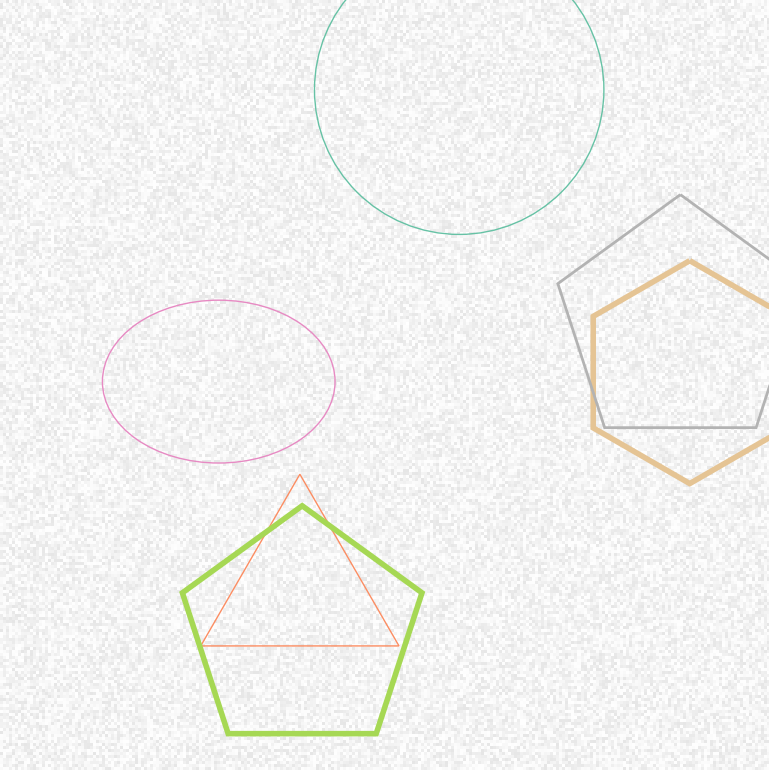[{"shape": "circle", "thickness": 0.5, "radius": 0.94, "center": [0.596, 0.884]}, {"shape": "triangle", "thickness": 0.5, "radius": 0.74, "center": [0.389, 0.235]}, {"shape": "oval", "thickness": 0.5, "radius": 0.76, "center": [0.284, 0.504]}, {"shape": "pentagon", "thickness": 2, "radius": 0.82, "center": [0.392, 0.18]}, {"shape": "hexagon", "thickness": 2, "radius": 0.72, "center": [0.896, 0.517]}, {"shape": "pentagon", "thickness": 1, "radius": 0.84, "center": [0.884, 0.58]}]